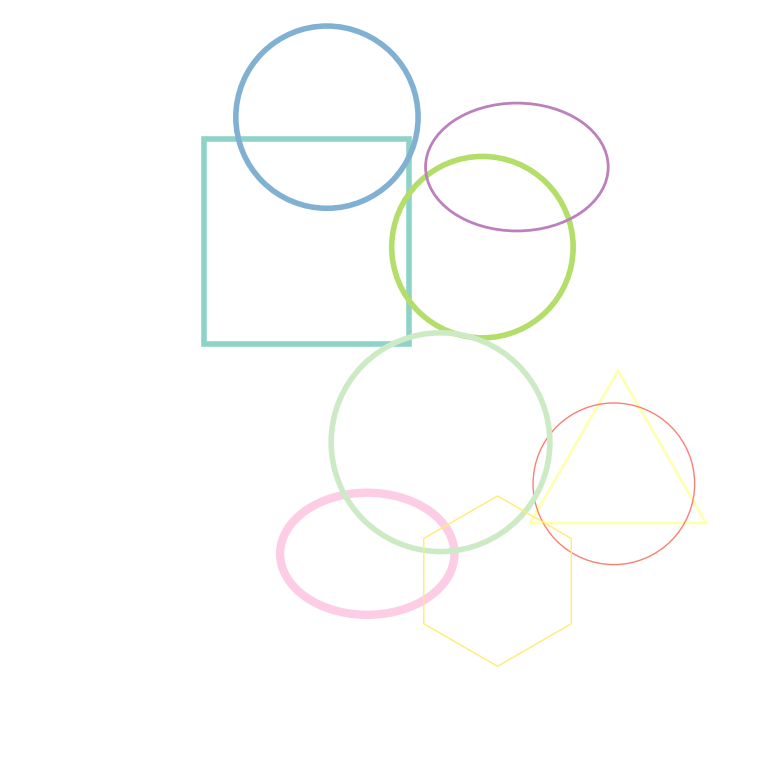[{"shape": "square", "thickness": 2, "radius": 0.67, "center": [0.398, 0.686]}, {"shape": "triangle", "thickness": 1, "radius": 0.66, "center": [0.803, 0.387]}, {"shape": "circle", "thickness": 0.5, "radius": 0.52, "center": [0.797, 0.372]}, {"shape": "circle", "thickness": 2, "radius": 0.59, "center": [0.425, 0.848]}, {"shape": "circle", "thickness": 2, "radius": 0.59, "center": [0.627, 0.679]}, {"shape": "oval", "thickness": 3, "radius": 0.57, "center": [0.477, 0.281]}, {"shape": "oval", "thickness": 1, "radius": 0.59, "center": [0.671, 0.783]}, {"shape": "circle", "thickness": 2, "radius": 0.71, "center": [0.572, 0.426]}, {"shape": "hexagon", "thickness": 0.5, "radius": 0.55, "center": [0.646, 0.245]}]